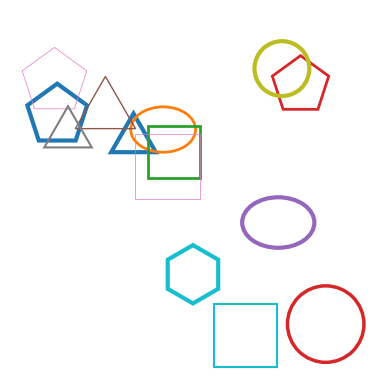[{"shape": "triangle", "thickness": 3, "radius": 0.33, "center": [0.347, 0.638]}, {"shape": "pentagon", "thickness": 3, "radius": 0.41, "center": [0.149, 0.701]}, {"shape": "oval", "thickness": 2, "radius": 0.42, "center": [0.424, 0.664]}, {"shape": "square", "thickness": 2, "radius": 0.34, "center": [0.451, 0.605]}, {"shape": "pentagon", "thickness": 2, "radius": 0.39, "center": [0.781, 0.778]}, {"shape": "circle", "thickness": 2.5, "radius": 0.5, "center": [0.846, 0.158]}, {"shape": "oval", "thickness": 3, "radius": 0.47, "center": [0.723, 0.422]}, {"shape": "triangle", "thickness": 1, "radius": 0.45, "center": [0.274, 0.711]}, {"shape": "pentagon", "thickness": 0.5, "radius": 0.44, "center": [0.141, 0.789]}, {"shape": "square", "thickness": 0.5, "radius": 0.42, "center": [0.436, 0.568]}, {"shape": "triangle", "thickness": 1.5, "radius": 0.36, "center": [0.177, 0.653]}, {"shape": "circle", "thickness": 3, "radius": 0.36, "center": [0.732, 0.822]}, {"shape": "hexagon", "thickness": 3, "radius": 0.38, "center": [0.501, 0.288]}, {"shape": "square", "thickness": 1.5, "radius": 0.41, "center": [0.638, 0.129]}]